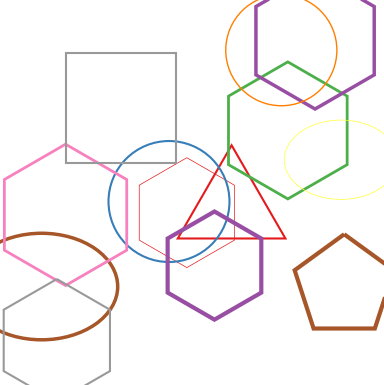[{"shape": "triangle", "thickness": 1.5, "radius": 0.81, "center": [0.602, 0.461]}, {"shape": "hexagon", "thickness": 0.5, "radius": 0.71, "center": [0.485, 0.448]}, {"shape": "circle", "thickness": 1.5, "radius": 0.79, "center": [0.439, 0.477]}, {"shape": "hexagon", "thickness": 2, "radius": 0.89, "center": [0.748, 0.661]}, {"shape": "hexagon", "thickness": 2.5, "radius": 0.89, "center": [0.818, 0.894]}, {"shape": "hexagon", "thickness": 3, "radius": 0.7, "center": [0.557, 0.31]}, {"shape": "circle", "thickness": 1, "radius": 0.72, "center": [0.731, 0.87]}, {"shape": "oval", "thickness": 0.5, "radius": 0.74, "center": [0.885, 0.585]}, {"shape": "oval", "thickness": 2.5, "radius": 0.99, "center": [0.108, 0.256]}, {"shape": "pentagon", "thickness": 3, "radius": 0.68, "center": [0.894, 0.256]}, {"shape": "hexagon", "thickness": 2, "radius": 0.92, "center": [0.17, 0.442]}, {"shape": "square", "thickness": 1.5, "radius": 0.71, "center": [0.315, 0.72]}, {"shape": "hexagon", "thickness": 1.5, "radius": 0.8, "center": [0.148, 0.116]}]